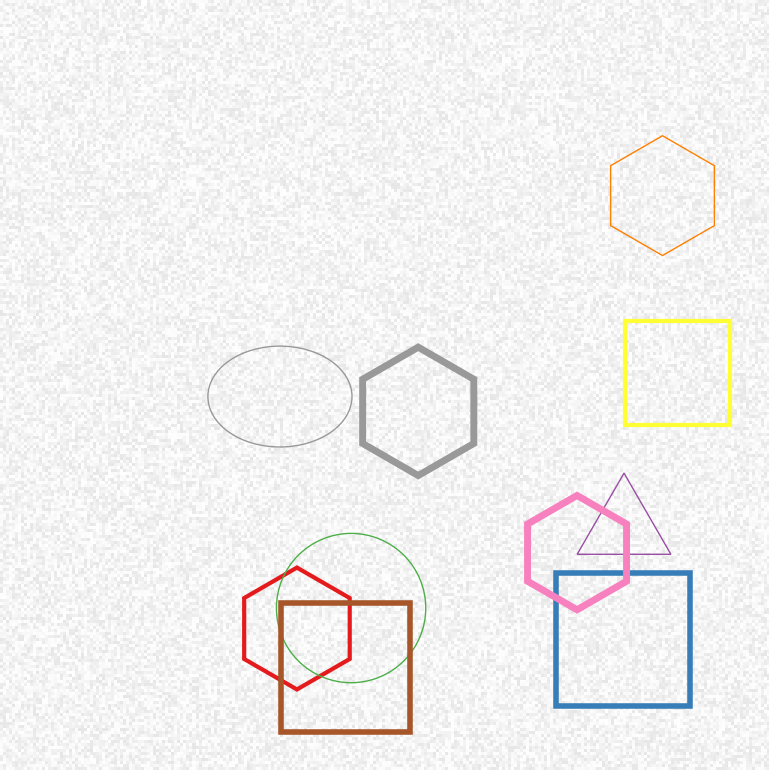[{"shape": "hexagon", "thickness": 1.5, "radius": 0.4, "center": [0.386, 0.184]}, {"shape": "square", "thickness": 2, "radius": 0.43, "center": [0.809, 0.169]}, {"shape": "circle", "thickness": 0.5, "radius": 0.48, "center": [0.456, 0.21]}, {"shape": "triangle", "thickness": 0.5, "radius": 0.35, "center": [0.81, 0.315]}, {"shape": "hexagon", "thickness": 0.5, "radius": 0.39, "center": [0.86, 0.746]}, {"shape": "square", "thickness": 1.5, "radius": 0.34, "center": [0.88, 0.515]}, {"shape": "square", "thickness": 2, "radius": 0.42, "center": [0.449, 0.133]}, {"shape": "hexagon", "thickness": 2.5, "radius": 0.37, "center": [0.749, 0.282]}, {"shape": "oval", "thickness": 0.5, "radius": 0.47, "center": [0.364, 0.485]}, {"shape": "hexagon", "thickness": 2.5, "radius": 0.42, "center": [0.543, 0.466]}]